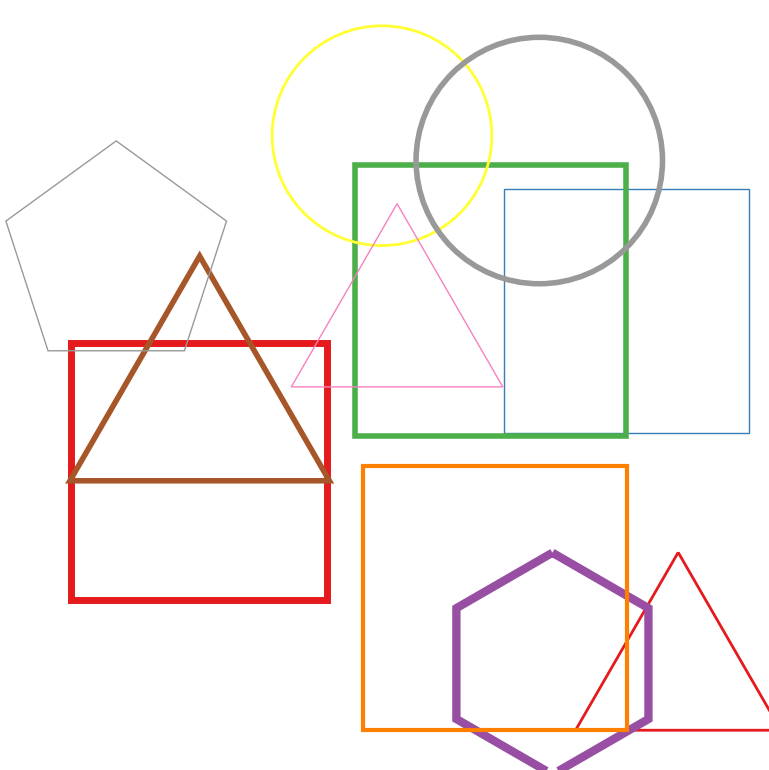[{"shape": "triangle", "thickness": 1, "radius": 0.77, "center": [0.881, 0.129]}, {"shape": "square", "thickness": 2.5, "radius": 0.83, "center": [0.258, 0.388]}, {"shape": "square", "thickness": 0.5, "radius": 0.79, "center": [0.813, 0.596]}, {"shape": "square", "thickness": 2, "radius": 0.88, "center": [0.637, 0.61]}, {"shape": "hexagon", "thickness": 3, "radius": 0.72, "center": [0.717, 0.138]}, {"shape": "square", "thickness": 1.5, "radius": 0.86, "center": [0.643, 0.223]}, {"shape": "circle", "thickness": 1, "radius": 0.71, "center": [0.496, 0.824]}, {"shape": "triangle", "thickness": 2, "radius": 0.97, "center": [0.259, 0.473]}, {"shape": "triangle", "thickness": 0.5, "radius": 0.79, "center": [0.516, 0.577]}, {"shape": "circle", "thickness": 2, "radius": 0.8, "center": [0.7, 0.792]}, {"shape": "pentagon", "thickness": 0.5, "radius": 0.75, "center": [0.151, 0.666]}]